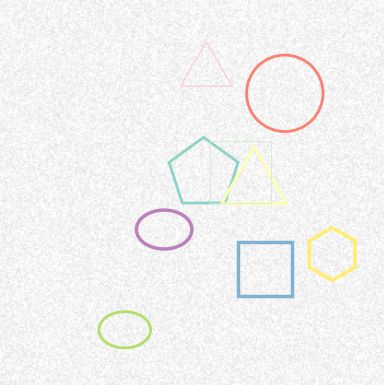[{"shape": "pentagon", "thickness": 2, "radius": 0.47, "center": [0.529, 0.549]}, {"shape": "triangle", "thickness": 2, "radius": 0.49, "center": [0.66, 0.52]}, {"shape": "circle", "thickness": 2, "radius": 0.5, "center": [0.74, 0.758]}, {"shape": "square", "thickness": 2.5, "radius": 0.35, "center": [0.689, 0.302]}, {"shape": "oval", "thickness": 2, "radius": 0.34, "center": [0.324, 0.143]}, {"shape": "triangle", "thickness": 1, "radius": 0.39, "center": [0.536, 0.815]}, {"shape": "oval", "thickness": 2.5, "radius": 0.36, "center": [0.426, 0.404]}, {"shape": "square", "thickness": 0.5, "radius": 0.4, "center": [0.625, 0.553]}, {"shape": "hexagon", "thickness": 2.5, "radius": 0.34, "center": [0.863, 0.34]}]